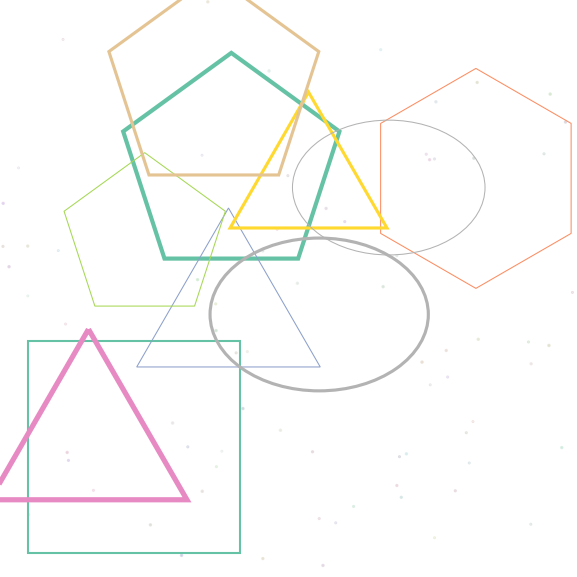[{"shape": "pentagon", "thickness": 2, "radius": 0.98, "center": [0.401, 0.711]}, {"shape": "square", "thickness": 1, "radius": 0.92, "center": [0.232, 0.225]}, {"shape": "hexagon", "thickness": 0.5, "radius": 0.95, "center": [0.824, 0.69]}, {"shape": "triangle", "thickness": 0.5, "radius": 0.92, "center": [0.396, 0.455]}, {"shape": "triangle", "thickness": 2.5, "radius": 0.98, "center": [0.153, 0.232]}, {"shape": "pentagon", "thickness": 0.5, "radius": 0.73, "center": [0.251, 0.588]}, {"shape": "triangle", "thickness": 1.5, "radius": 0.78, "center": [0.534, 0.683]}, {"shape": "pentagon", "thickness": 1.5, "radius": 0.96, "center": [0.37, 0.851]}, {"shape": "oval", "thickness": 1.5, "radius": 0.94, "center": [0.553, 0.455]}, {"shape": "oval", "thickness": 0.5, "radius": 0.83, "center": [0.673, 0.674]}]